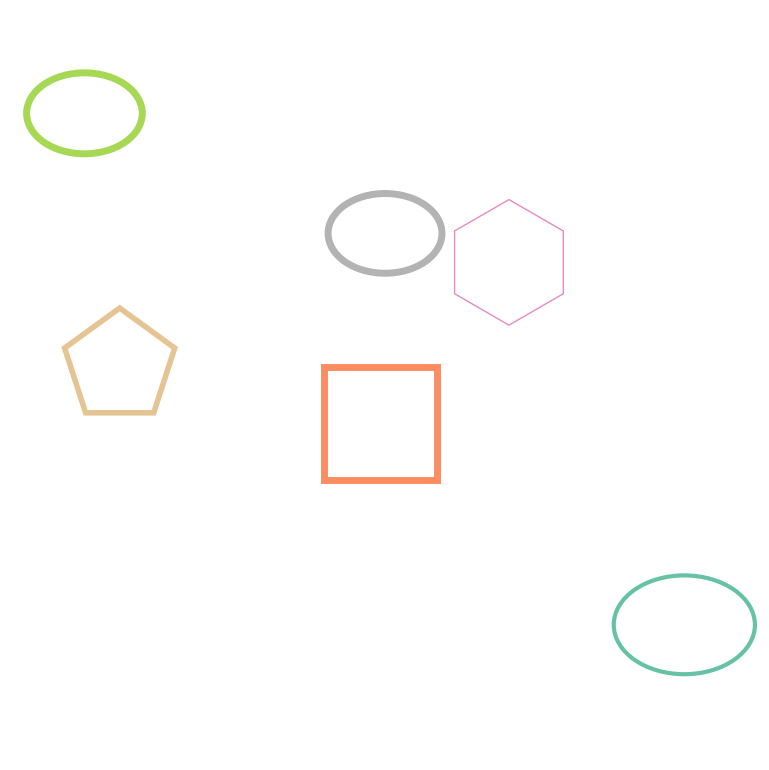[{"shape": "oval", "thickness": 1.5, "radius": 0.46, "center": [0.889, 0.189]}, {"shape": "square", "thickness": 2.5, "radius": 0.37, "center": [0.494, 0.45]}, {"shape": "hexagon", "thickness": 0.5, "radius": 0.41, "center": [0.661, 0.659]}, {"shape": "oval", "thickness": 2.5, "radius": 0.38, "center": [0.11, 0.853]}, {"shape": "pentagon", "thickness": 2, "radius": 0.38, "center": [0.155, 0.525]}, {"shape": "oval", "thickness": 2.5, "radius": 0.37, "center": [0.5, 0.697]}]